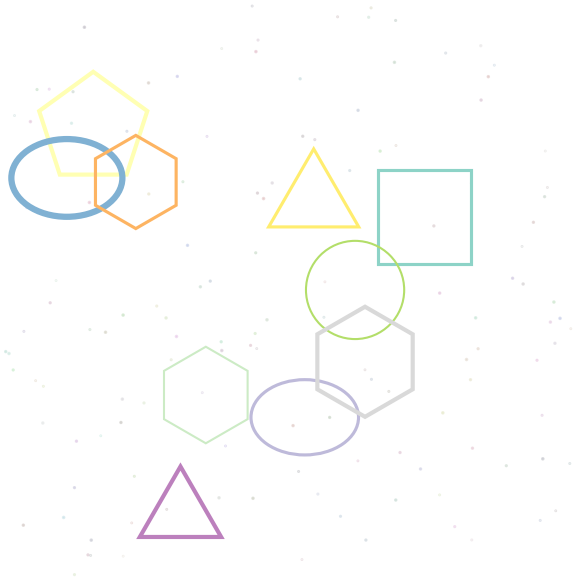[{"shape": "square", "thickness": 1.5, "radius": 0.4, "center": [0.735, 0.624]}, {"shape": "pentagon", "thickness": 2, "radius": 0.49, "center": [0.161, 0.776]}, {"shape": "oval", "thickness": 1.5, "radius": 0.47, "center": [0.528, 0.277]}, {"shape": "oval", "thickness": 3, "radius": 0.48, "center": [0.116, 0.691]}, {"shape": "hexagon", "thickness": 1.5, "radius": 0.4, "center": [0.235, 0.684]}, {"shape": "circle", "thickness": 1, "radius": 0.43, "center": [0.615, 0.497]}, {"shape": "hexagon", "thickness": 2, "radius": 0.48, "center": [0.632, 0.373]}, {"shape": "triangle", "thickness": 2, "radius": 0.41, "center": [0.313, 0.11]}, {"shape": "hexagon", "thickness": 1, "radius": 0.42, "center": [0.356, 0.315]}, {"shape": "triangle", "thickness": 1.5, "radius": 0.45, "center": [0.543, 0.651]}]